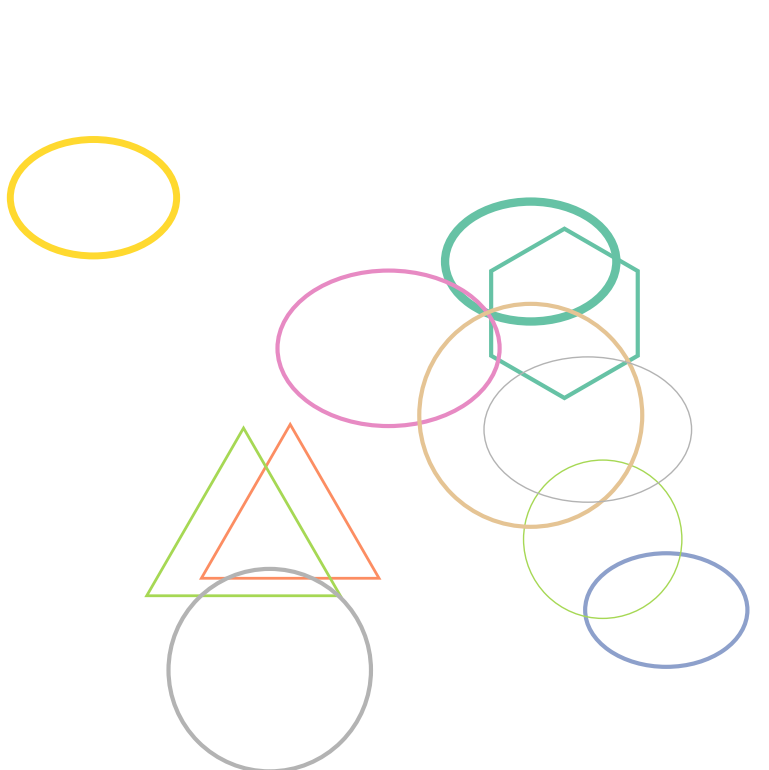[{"shape": "oval", "thickness": 3, "radius": 0.56, "center": [0.689, 0.66]}, {"shape": "hexagon", "thickness": 1.5, "radius": 0.55, "center": [0.733, 0.593]}, {"shape": "triangle", "thickness": 1, "radius": 0.67, "center": [0.377, 0.316]}, {"shape": "oval", "thickness": 1.5, "radius": 0.53, "center": [0.865, 0.208]}, {"shape": "oval", "thickness": 1.5, "radius": 0.72, "center": [0.505, 0.548]}, {"shape": "circle", "thickness": 0.5, "radius": 0.51, "center": [0.783, 0.3]}, {"shape": "triangle", "thickness": 1, "radius": 0.73, "center": [0.316, 0.299]}, {"shape": "oval", "thickness": 2.5, "radius": 0.54, "center": [0.121, 0.743]}, {"shape": "circle", "thickness": 1.5, "radius": 0.72, "center": [0.689, 0.461]}, {"shape": "oval", "thickness": 0.5, "radius": 0.67, "center": [0.763, 0.442]}, {"shape": "circle", "thickness": 1.5, "radius": 0.66, "center": [0.35, 0.13]}]